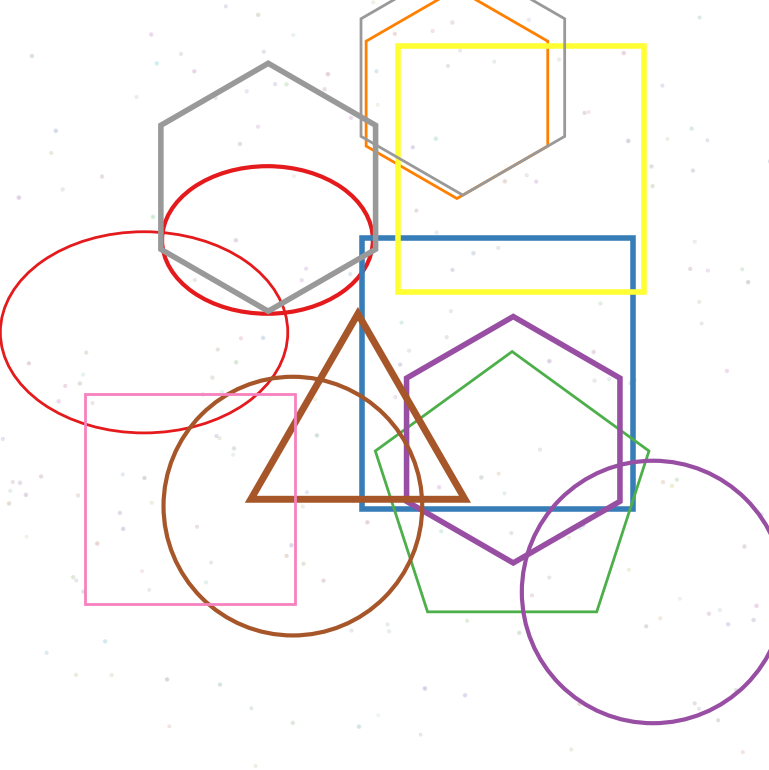[{"shape": "oval", "thickness": 1, "radius": 0.93, "center": [0.187, 0.568]}, {"shape": "oval", "thickness": 1.5, "radius": 0.68, "center": [0.347, 0.688]}, {"shape": "square", "thickness": 2, "radius": 0.88, "center": [0.646, 0.515]}, {"shape": "pentagon", "thickness": 1, "radius": 0.93, "center": [0.665, 0.357]}, {"shape": "circle", "thickness": 1.5, "radius": 0.85, "center": [0.848, 0.231]}, {"shape": "hexagon", "thickness": 2, "radius": 0.8, "center": [0.667, 0.429]}, {"shape": "hexagon", "thickness": 1, "radius": 0.68, "center": [0.593, 0.878]}, {"shape": "square", "thickness": 2, "radius": 0.8, "center": [0.676, 0.78]}, {"shape": "circle", "thickness": 1.5, "radius": 0.84, "center": [0.38, 0.343]}, {"shape": "triangle", "thickness": 2.5, "radius": 0.8, "center": [0.465, 0.432]}, {"shape": "square", "thickness": 1, "radius": 0.68, "center": [0.247, 0.352]}, {"shape": "hexagon", "thickness": 2, "radius": 0.8, "center": [0.348, 0.757]}, {"shape": "hexagon", "thickness": 1, "radius": 0.76, "center": [0.601, 0.899]}]